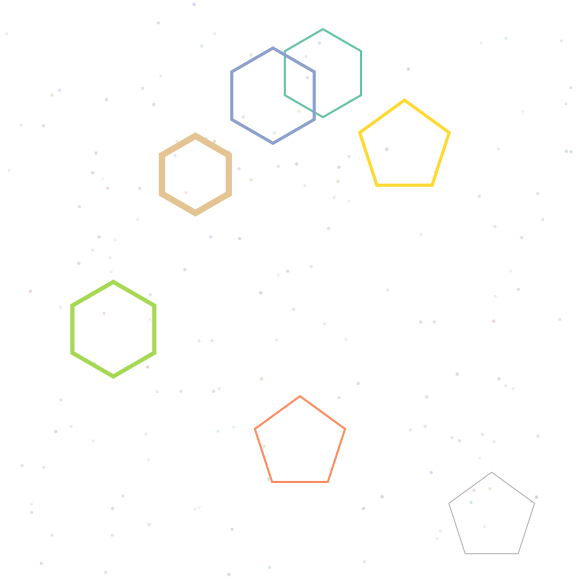[{"shape": "hexagon", "thickness": 1, "radius": 0.38, "center": [0.559, 0.872]}, {"shape": "pentagon", "thickness": 1, "radius": 0.41, "center": [0.519, 0.231]}, {"shape": "hexagon", "thickness": 1.5, "radius": 0.41, "center": [0.473, 0.833]}, {"shape": "hexagon", "thickness": 2, "radius": 0.41, "center": [0.196, 0.429]}, {"shape": "pentagon", "thickness": 1.5, "radius": 0.41, "center": [0.7, 0.744]}, {"shape": "hexagon", "thickness": 3, "radius": 0.33, "center": [0.338, 0.697]}, {"shape": "pentagon", "thickness": 0.5, "radius": 0.39, "center": [0.851, 0.103]}]